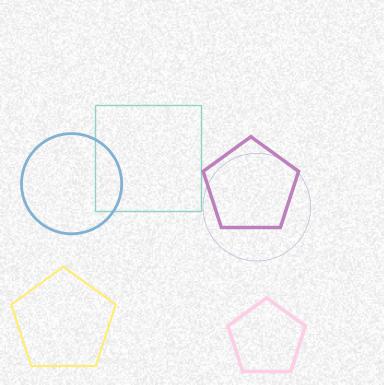[{"shape": "square", "thickness": 1, "radius": 0.69, "center": [0.385, 0.588]}, {"shape": "circle", "thickness": 0.5, "radius": 0.7, "center": [0.667, 0.462]}, {"shape": "circle", "thickness": 2, "radius": 0.65, "center": [0.186, 0.523]}, {"shape": "pentagon", "thickness": 2.5, "radius": 0.53, "center": [0.693, 0.121]}, {"shape": "pentagon", "thickness": 2.5, "radius": 0.65, "center": [0.652, 0.515]}, {"shape": "pentagon", "thickness": 1.5, "radius": 0.71, "center": [0.165, 0.165]}]